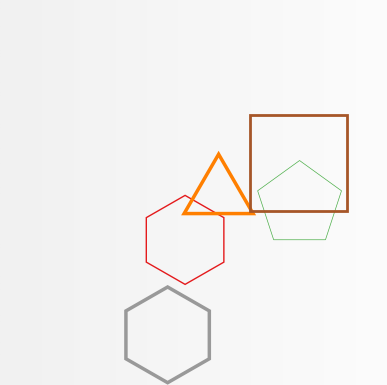[{"shape": "hexagon", "thickness": 1, "radius": 0.58, "center": [0.478, 0.377]}, {"shape": "pentagon", "thickness": 0.5, "radius": 0.57, "center": [0.773, 0.469]}, {"shape": "triangle", "thickness": 2.5, "radius": 0.51, "center": [0.564, 0.497]}, {"shape": "square", "thickness": 2, "radius": 0.62, "center": [0.77, 0.577]}, {"shape": "hexagon", "thickness": 2.5, "radius": 0.62, "center": [0.433, 0.13]}]